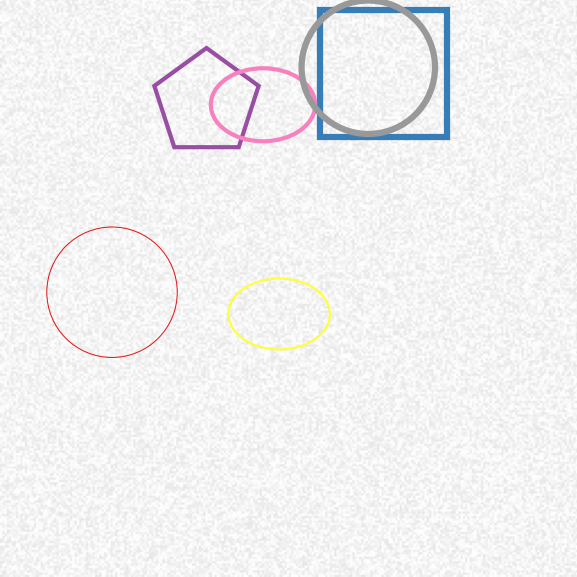[{"shape": "circle", "thickness": 0.5, "radius": 0.56, "center": [0.194, 0.493]}, {"shape": "square", "thickness": 3, "radius": 0.55, "center": [0.664, 0.872]}, {"shape": "pentagon", "thickness": 2, "radius": 0.47, "center": [0.358, 0.821]}, {"shape": "oval", "thickness": 1, "radius": 0.44, "center": [0.483, 0.455]}, {"shape": "oval", "thickness": 2, "radius": 0.45, "center": [0.455, 0.818]}, {"shape": "circle", "thickness": 3, "radius": 0.58, "center": [0.638, 0.883]}]